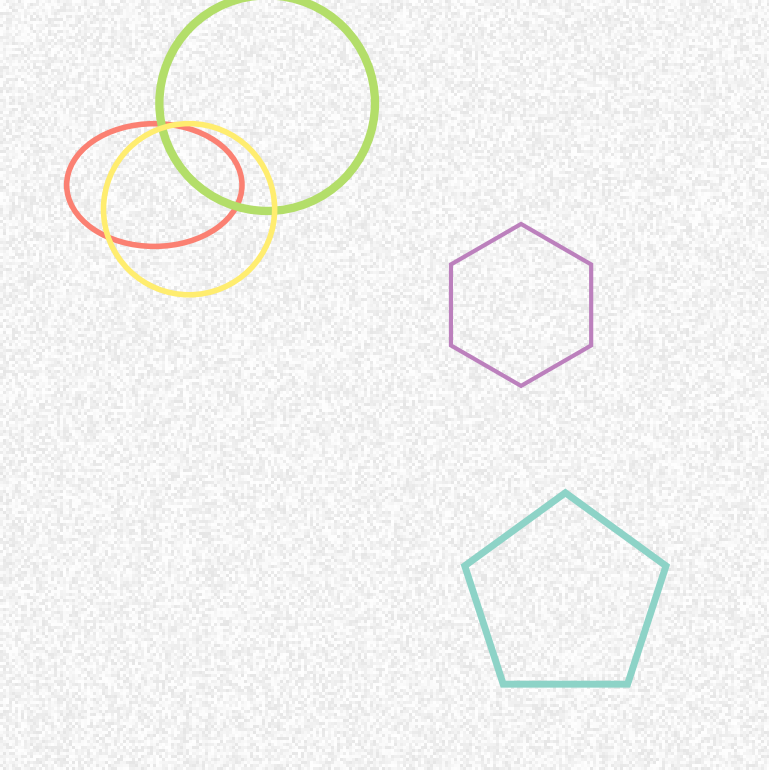[{"shape": "pentagon", "thickness": 2.5, "radius": 0.69, "center": [0.734, 0.223]}, {"shape": "oval", "thickness": 2, "radius": 0.57, "center": [0.2, 0.76]}, {"shape": "circle", "thickness": 3, "radius": 0.7, "center": [0.347, 0.866]}, {"shape": "hexagon", "thickness": 1.5, "radius": 0.53, "center": [0.677, 0.604]}, {"shape": "circle", "thickness": 2, "radius": 0.56, "center": [0.246, 0.728]}]